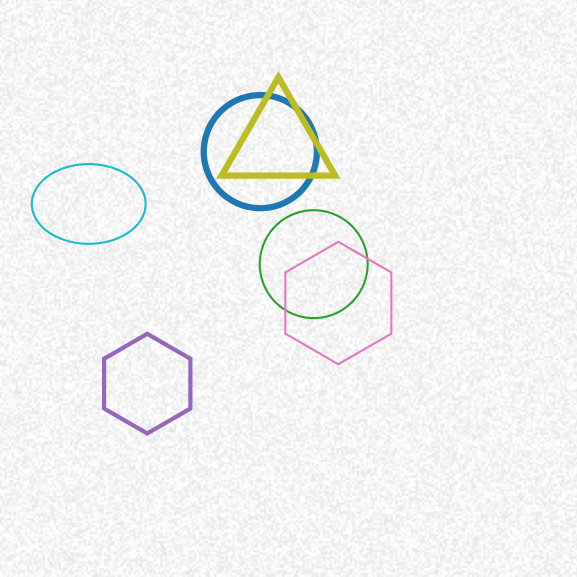[{"shape": "circle", "thickness": 3, "radius": 0.49, "center": [0.451, 0.737]}, {"shape": "circle", "thickness": 1, "radius": 0.47, "center": [0.543, 0.542]}, {"shape": "hexagon", "thickness": 2, "radius": 0.43, "center": [0.255, 0.335]}, {"shape": "hexagon", "thickness": 1, "radius": 0.53, "center": [0.586, 0.474]}, {"shape": "triangle", "thickness": 3, "radius": 0.57, "center": [0.482, 0.752]}, {"shape": "oval", "thickness": 1, "radius": 0.49, "center": [0.154, 0.646]}]